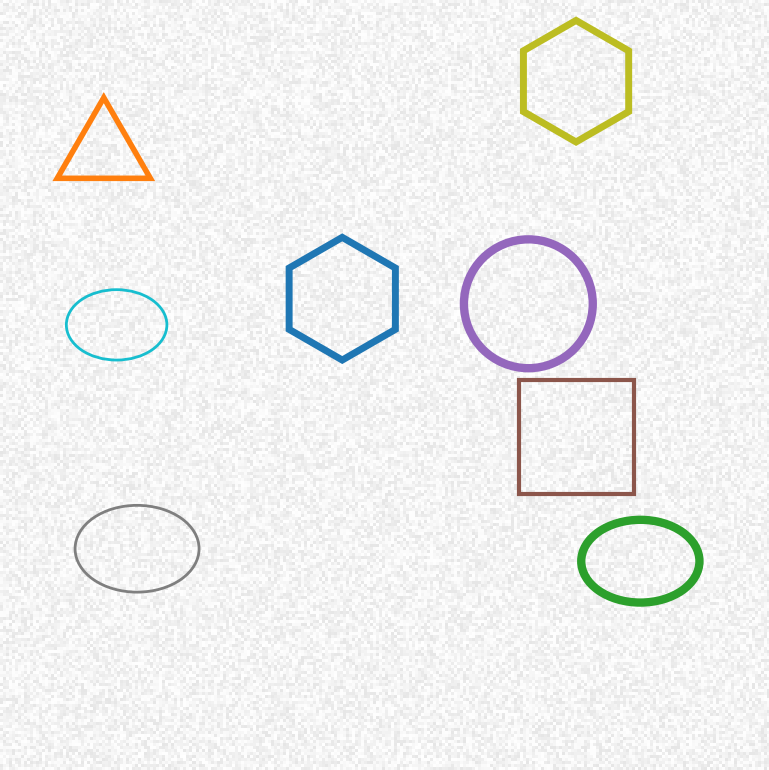[{"shape": "hexagon", "thickness": 2.5, "radius": 0.4, "center": [0.444, 0.612]}, {"shape": "triangle", "thickness": 2, "radius": 0.35, "center": [0.135, 0.803]}, {"shape": "oval", "thickness": 3, "radius": 0.38, "center": [0.832, 0.271]}, {"shape": "circle", "thickness": 3, "radius": 0.42, "center": [0.686, 0.605]}, {"shape": "square", "thickness": 1.5, "radius": 0.37, "center": [0.749, 0.432]}, {"shape": "oval", "thickness": 1, "radius": 0.4, "center": [0.178, 0.287]}, {"shape": "hexagon", "thickness": 2.5, "radius": 0.39, "center": [0.748, 0.895]}, {"shape": "oval", "thickness": 1, "radius": 0.33, "center": [0.151, 0.578]}]